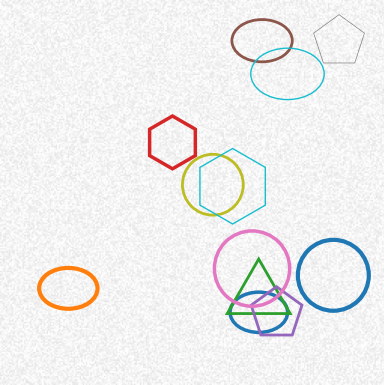[{"shape": "oval", "thickness": 2.5, "radius": 0.37, "center": [0.672, 0.189]}, {"shape": "circle", "thickness": 3, "radius": 0.46, "center": [0.866, 0.285]}, {"shape": "oval", "thickness": 3, "radius": 0.38, "center": [0.177, 0.251]}, {"shape": "triangle", "thickness": 2, "radius": 0.47, "center": [0.672, 0.233]}, {"shape": "hexagon", "thickness": 2.5, "radius": 0.34, "center": [0.448, 0.63]}, {"shape": "pentagon", "thickness": 2, "radius": 0.35, "center": [0.718, 0.186]}, {"shape": "oval", "thickness": 2, "radius": 0.39, "center": [0.681, 0.894]}, {"shape": "circle", "thickness": 2.5, "radius": 0.49, "center": [0.655, 0.302]}, {"shape": "pentagon", "thickness": 0.5, "radius": 0.35, "center": [0.881, 0.893]}, {"shape": "circle", "thickness": 2, "radius": 0.39, "center": [0.553, 0.52]}, {"shape": "oval", "thickness": 1, "radius": 0.48, "center": [0.747, 0.808]}, {"shape": "hexagon", "thickness": 1, "radius": 0.49, "center": [0.604, 0.516]}]